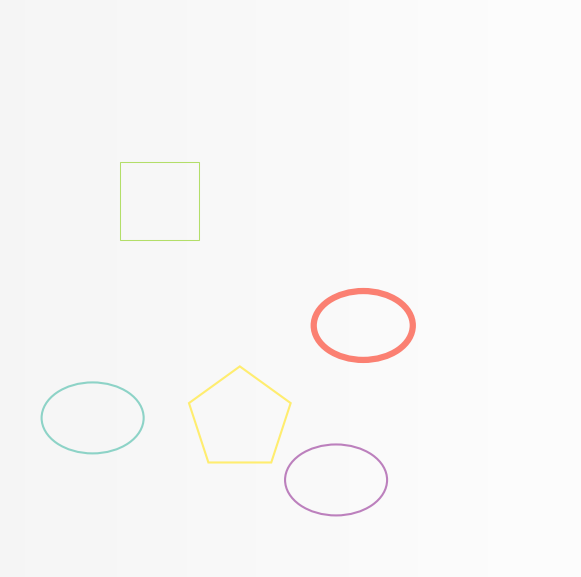[{"shape": "oval", "thickness": 1, "radius": 0.44, "center": [0.159, 0.275]}, {"shape": "oval", "thickness": 3, "radius": 0.43, "center": [0.625, 0.436]}, {"shape": "square", "thickness": 0.5, "radius": 0.34, "center": [0.274, 0.651]}, {"shape": "oval", "thickness": 1, "radius": 0.44, "center": [0.578, 0.168]}, {"shape": "pentagon", "thickness": 1, "radius": 0.46, "center": [0.413, 0.273]}]